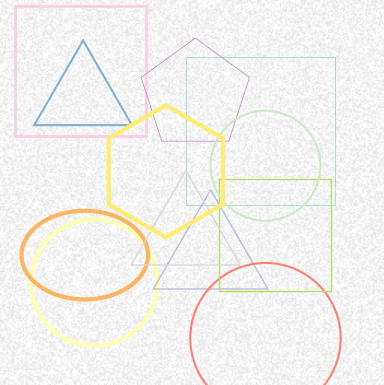[{"shape": "square", "thickness": 0.5, "radius": 0.97, "center": [0.676, 0.659]}, {"shape": "circle", "thickness": 3, "radius": 0.82, "center": [0.245, 0.266]}, {"shape": "triangle", "thickness": 1, "radius": 0.86, "center": [0.547, 0.335]}, {"shape": "circle", "thickness": 1.5, "radius": 0.98, "center": [0.69, 0.122]}, {"shape": "triangle", "thickness": 1.5, "radius": 0.73, "center": [0.216, 0.748]}, {"shape": "oval", "thickness": 3, "radius": 0.82, "center": [0.22, 0.337]}, {"shape": "square", "thickness": 1, "radius": 0.73, "center": [0.714, 0.39]}, {"shape": "square", "thickness": 2, "radius": 0.85, "center": [0.209, 0.815]}, {"shape": "triangle", "thickness": 1, "radius": 0.82, "center": [0.483, 0.394]}, {"shape": "pentagon", "thickness": 0.5, "radius": 0.74, "center": [0.507, 0.753]}, {"shape": "circle", "thickness": 1.5, "radius": 0.71, "center": [0.689, 0.57]}, {"shape": "hexagon", "thickness": 3, "radius": 0.86, "center": [0.431, 0.555]}]